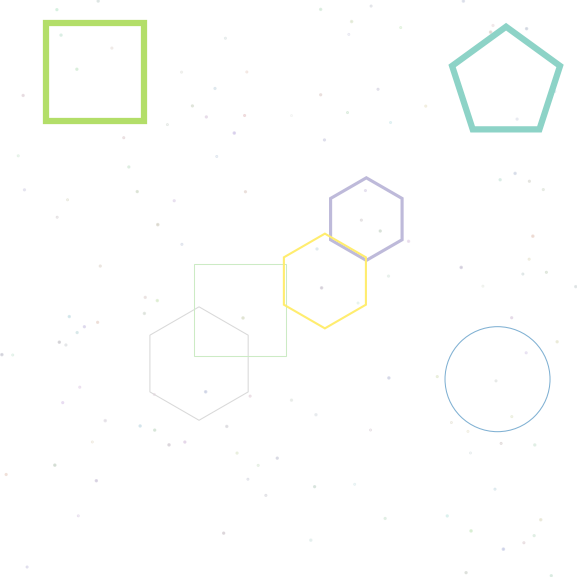[{"shape": "pentagon", "thickness": 3, "radius": 0.49, "center": [0.876, 0.855]}, {"shape": "hexagon", "thickness": 1.5, "radius": 0.36, "center": [0.634, 0.62]}, {"shape": "circle", "thickness": 0.5, "radius": 0.45, "center": [0.862, 0.343]}, {"shape": "square", "thickness": 3, "radius": 0.43, "center": [0.165, 0.874]}, {"shape": "hexagon", "thickness": 0.5, "radius": 0.49, "center": [0.345, 0.37]}, {"shape": "square", "thickness": 0.5, "radius": 0.4, "center": [0.416, 0.462]}, {"shape": "hexagon", "thickness": 1, "radius": 0.41, "center": [0.563, 0.513]}]